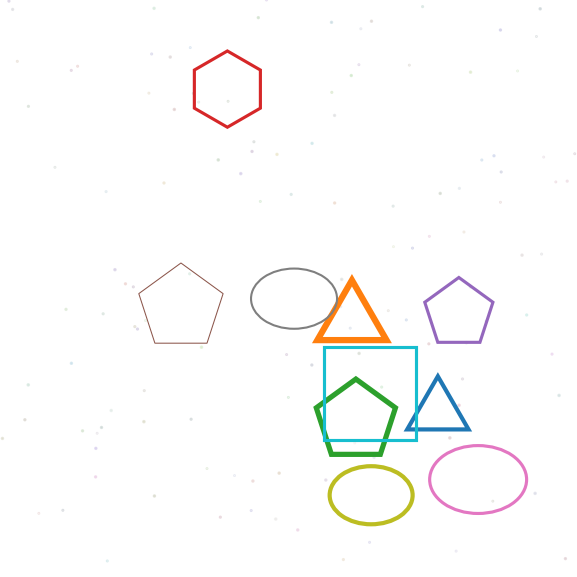[{"shape": "triangle", "thickness": 2, "radius": 0.31, "center": [0.758, 0.286]}, {"shape": "triangle", "thickness": 3, "radius": 0.35, "center": [0.609, 0.445]}, {"shape": "pentagon", "thickness": 2.5, "radius": 0.36, "center": [0.616, 0.271]}, {"shape": "hexagon", "thickness": 1.5, "radius": 0.33, "center": [0.394, 0.845]}, {"shape": "pentagon", "thickness": 1.5, "radius": 0.31, "center": [0.795, 0.457]}, {"shape": "pentagon", "thickness": 0.5, "radius": 0.38, "center": [0.313, 0.467]}, {"shape": "oval", "thickness": 1.5, "radius": 0.42, "center": [0.828, 0.169]}, {"shape": "oval", "thickness": 1, "radius": 0.37, "center": [0.509, 0.482]}, {"shape": "oval", "thickness": 2, "radius": 0.36, "center": [0.643, 0.142]}, {"shape": "square", "thickness": 1.5, "radius": 0.4, "center": [0.64, 0.318]}]